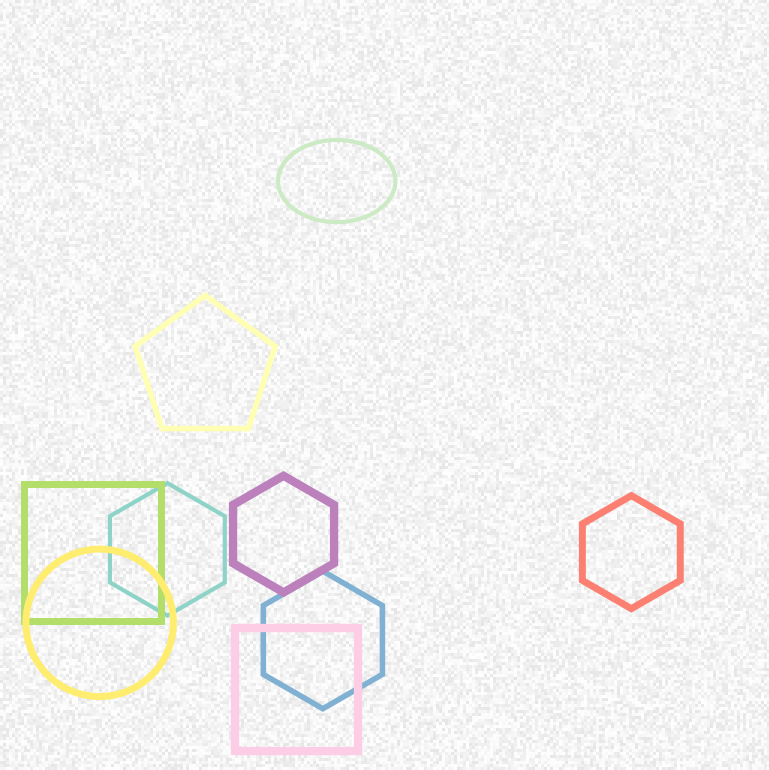[{"shape": "hexagon", "thickness": 1.5, "radius": 0.43, "center": [0.217, 0.287]}, {"shape": "pentagon", "thickness": 2, "radius": 0.48, "center": [0.266, 0.521]}, {"shape": "hexagon", "thickness": 2.5, "radius": 0.37, "center": [0.82, 0.283]}, {"shape": "hexagon", "thickness": 2, "radius": 0.45, "center": [0.419, 0.169]}, {"shape": "square", "thickness": 2.5, "radius": 0.45, "center": [0.12, 0.283]}, {"shape": "square", "thickness": 3, "radius": 0.4, "center": [0.385, 0.105]}, {"shape": "hexagon", "thickness": 3, "radius": 0.38, "center": [0.368, 0.306]}, {"shape": "oval", "thickness": 1.5, "radius": 0.38, "center": [0.437, 0.765]}, {"shape": "circle", "thickness": 2.5, "radius": 0.48, "center": [0.129, 0.191]}]